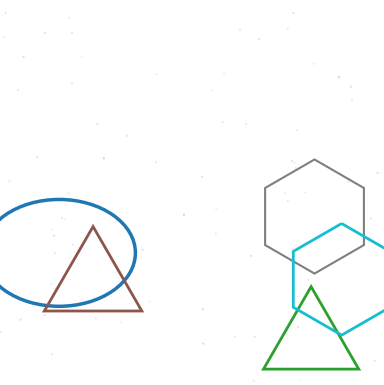[{"shape": "oval", "thickness": 2.5, "radius": 0.99, "center": [0.154, 0.343]}, {"shape": "triangle", "thickness": 2, "radius": 0.71, "center": [0.808, 0.113]}, {"shape": "triangle", "thickness": 2, "radius": 0.73, "center": [0.242, 0.265]}, {"shape": "hexagon", "thickness": 1.5, "radius": 0.74, "center": [0.817, 0.438]}, {"shape": "hexagon", "thickness": 2, "radius": 0.72, "center": [0.887, 0.274]}]